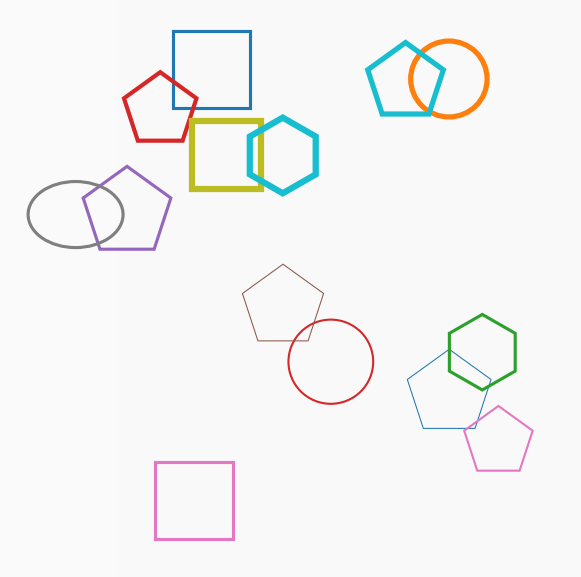[{"shape": "pentagon", "thickness": 0.5, "radius": 0.38, "center": [0.773, 0.319]}, {"shape": "square", "thickness": 1.5, "radius": 0.33, "center": [0.365, 0.879]}, {"shape": "circle", "thickness": 2.5, "radius": 0.33, "center": [0.772, 0.862]}, {"shape": "hexagon", "thickness": 1.5, "radius": 0.33, "center": [0.83, 0.389]}, {"shape": "circle", "thickness": 1, "radius": 0.36, "center": [0.569, 0.373]}, {"shape": "pentagon", "thickness": 2, "radius": 0.33, "center": [0.276, 0.809]}, {"shape": "pentagon", "thickness": 1.5, "radius": 0.4, "center": [0.219, 0.632]}, {"shape": "pentagon", "thickness": 0.5, "radius": 0.37, "center": [0.487, 0.468]}, {"shape": "pentagon", "thickness": 1, "radius": 0.31, "center": [0.858, 0.234]}, {"shape": "square", "thickness": 1.5, "radius": 0.34, "center": [0.334, 0.133]}, {"shape": "oval", "thickness": 1.5, "radius": 0.41, "center": [0.13, 0.628]}, {"shape": "square", "thickness": 3, "radius": 0.29, "center": [0.39, 0.731]}, {"shape": "pentagon", "thickness": 2.5, "radius": 0.34, "center": [0.698, 0.857]}, {"shape": "hexagon", "thickness": 3, "radius": 0.33, "center": [0.486, 0.73]}]